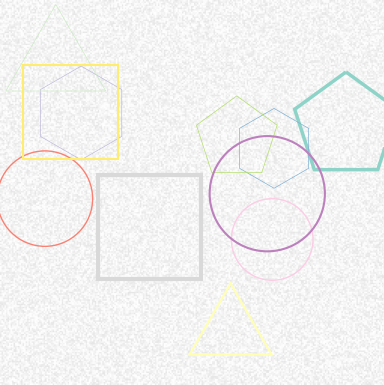[{"shape": "pentagon", "thickness": 2.5, "radius": 0.7, "center": [0.899, 0.673]}, {"shape": "triangle", "thickness": 1.5, "radius": 0.62, "center": [0.599, 0.14]}, {"shape": "hexagon", "thickness": 0.5, "radius": 0.61, "center": [0.211, 0.707]}, {"shape": "circle", "thickness": 1, "radius": 0.62, "center": [0.117, 0.484]}, {"shape": "hexagon", "thickness": 0.5, "radius": 0.52, "center": [0.712, 0.615]}, {"shape": "pentagon", "thickness": 0.5, "radius": 0.55, "center": [0.615, 0.641]}, {"shape": "circle", "thickness": 1, "radius": 0.53, "center": [0.707, 0.378]}, {"shape": "square", "thickness": 3, "radius": 0.67, "center": [0.388, 0.41]}, {"shape": "circle", "thickness": 1.5, "radius": 0.75, "center": [0.694, 0.497]}, {"shape": "triangle", "thickness": 0.5, "radius": 0.75, "center": [0.145, 0.839]}, {"shape": "square", "thickness": 1.5, "radius": 0.61, "center": [0.183, 0.71]}]